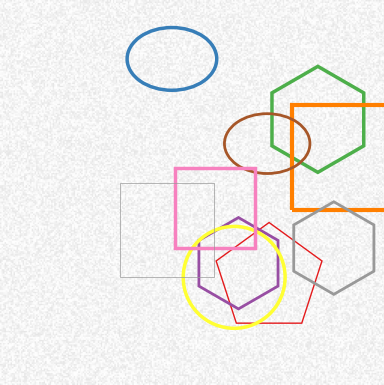[{"shape": "pentagon", "thickness": 1, "radius": 0.72, "center": [0.699, 0.278]}, {"shape": "oval", "thickness": 2.5, "radius": 0.58, "center": [0.447, 0.847]}, {"shape": "hexagon", "thickness": 2.5, "radius": 0.69, "center": [0.826, 0.69]}, {"shape": "hexagon", "thickness": 2, "radius": 0.59, "center": [0.619, 0.316]}, {"shape": "square", "thickness": 3, "radius": 0.68, "center": [0.893, 0.591]}, {"shape": "circle", "thickness": 2.5, "radius": 0.66, "center": [0.608, 0.28]}, {"shape": "oval", "thickness": 2, "radius": 0.56, "center": [0.694, 0.627]}, {"shape": "square", "thickness": 2.5, "radius": 0.52, "center": [0.558, 0.459]}, {"shape": "square", "thickness": 0.5, "radius": 0.61, "center": [0.433, 0.402]}, {"shape": "hexagon", "thickness": 2, "radius": 0.6, "center": [0.867, 0.356]}]